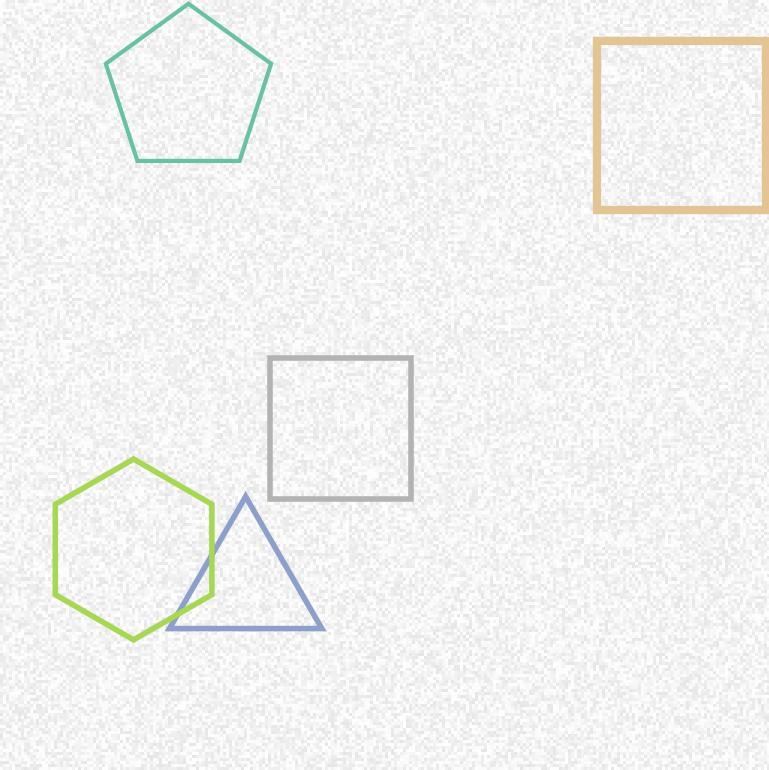[{"shape": "pentagon", "thickness": 1.5, "radius": 0.56, "center": [0.245, 0.882]}, {"shape": "triangle", "thickness": 2, "radius": 0.57, "center": [0.319, 0.241]}, {"shape": "hexagon", "thickness": 2, "radius": 0.59, "center": [0.173, 0.286]}, {"shape": "square", "thickness": 3, "radius": 0.55, "center": [0.885, 0.837]}, {"shape": "square", "thickness": 2, "radius": 0.46, "center": [0.442, 0.443]}]